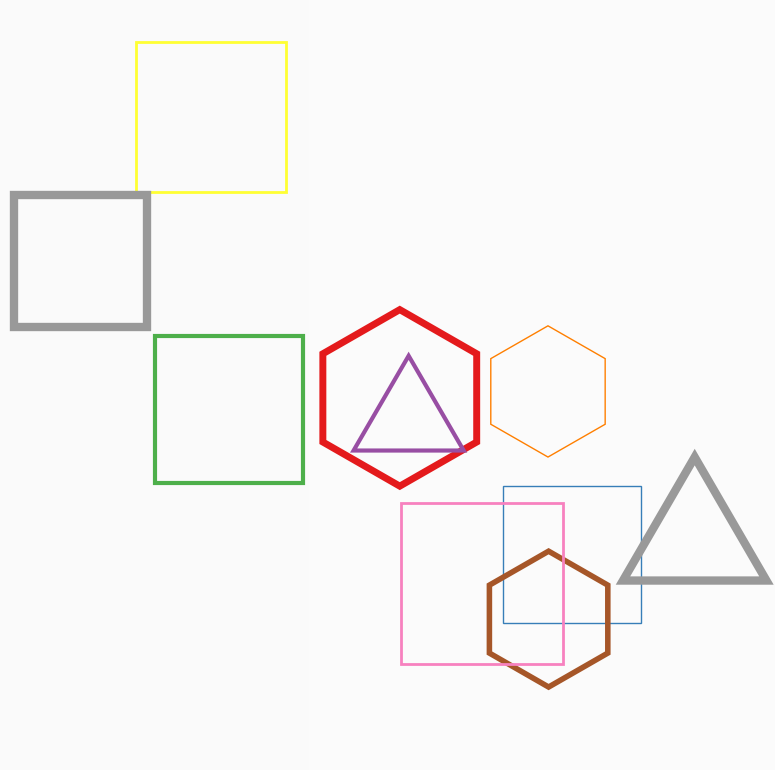[{"shape": "hexagon", "thickness": 2.5, "radius": 0.57, "center": [0.516, 0.483]}, {"shape": "square", "thickness": 0.5, "radius": 0.44, "center": [0.738, 0.28]}, {"shape": "square", "thickness": 1.5, "radius": 0.47, "center": [0.296, 0.468]}, {"shape": "triangle", "thickness": 1.5, "radius": 0.41, "center": [0.527, 0.456]}, {"shape": "hexagon", "thickness": 0.5, "radius": 0.43, "center": [0.707, 0.492]}, {"shape": "square", "thickness": 1, "radius": 0.49, "center": [0.272, 0.848]}, {"shape": "hexagon", "thickness": 2, "radius": 0.44, "center": [0.708, 0.196]}, {"shape": "square", "thickness": 1, "radius": 0.52, "center": [0.622, 0.242]}, {"shape": "square", "thickness": 3, "radius": 0.43, "center": [0.104, 0.661]}, {"shape": "triangle", "thickness": 3, "radius": 0.53, "center": [0.896, 0.299]}]